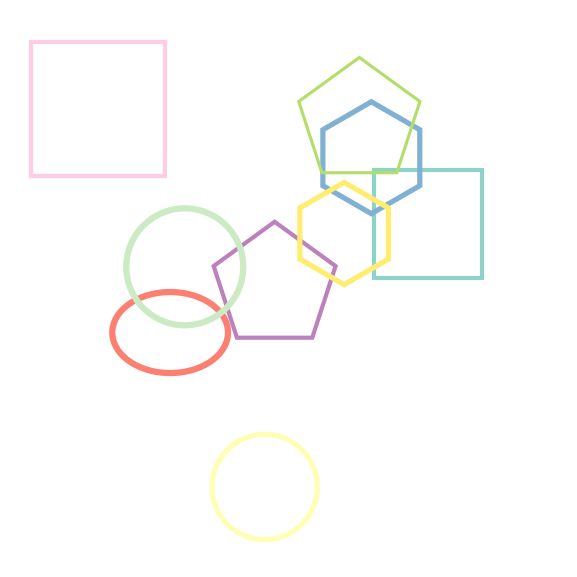[{"shape": "square", "thickness": 2, "radius": 0.47, "center": [0.741, 0.611]}, {"shape": "circle", "thickness": 2.5, "radius": 0.46, "center": [0.458, 0.156]}, {"shape": "oval", "thickness": 3, "radius": 0.5, "center": [0.295, 0.423]}, {"shape": "hexagon", "thickness": 2.5, "radius": 0.48, "center": [0.643, 0.726]}, {"shape": "pentagon", "thickness": 1.5, "radius": 0.55, "center": [0.622, 0.789]}, {"shape": "square", "thickness": 2, "radius": 0.58, "center": [0.17, 0.81]}, {"shape": "pentagon", "thickness": 2, "radius": 0.55, "center": [0.476, 0.504]}, {"shape": "circle", "thickness": 3, "radius": 0.51, "center": [0.32, 0.537]}, {"shape": "hexagon", "thickness": 2.5, "radius": 0.44, "center": [0.596, 0.595]}]